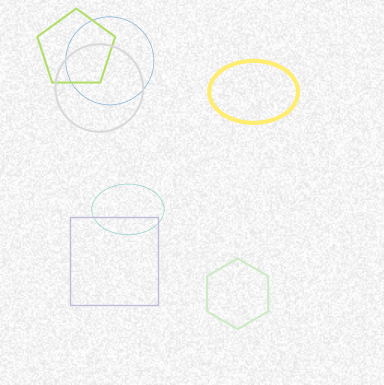[{"shape": "oval", "thickness": 0.5, "radius": 0.47, "center": [0.332, 0.456]}, {"shape": "square", "thickness": 1, "radius": 0.57, "center": [0.297, 0.323]}, {"shape": "circle", "thickness": 0.5, "radius": 0.57, "center": [0.285, 0.842]}, {"shape": "pentagon", "thickness": 1.5, "radius": 0.53, "center": [0.198, 0.872]}, {"shape": "circle", "thickness": 1.5, "radius": 0.57, "center": [0.258, 0.771]}, {"shape": "hexagon", "thickness": 1.5, "radius": 0.46, "center": [0.617, 0.237]}, {"shape": "oval", "thickness": 3, "radius": 0.58, "center": [0.659, 0.761]}]